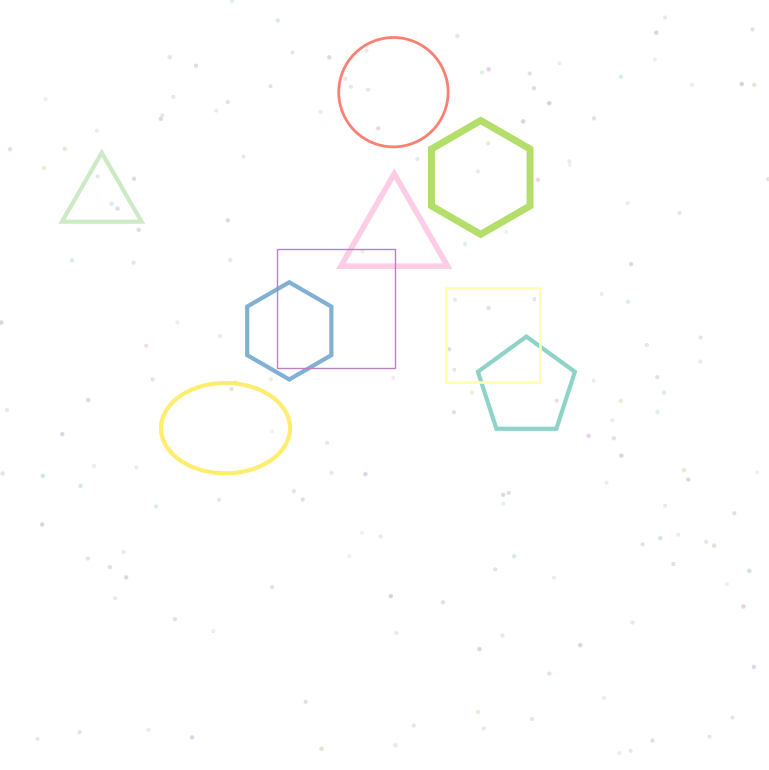[{"shape": "pentagon", "thickness": 1.5, "radius": 0.33, "center": [0.684, 0.497]}, {"shape": "square", "thickness": 1, "radius": 0.3, "center": [0.64, 0.565]}, {"shape": "circle", "thickness": 1, "radius": 0.36, "center": [0.511, 0.88]}, {"shape": "hexagon", "thickness": 1.5, "radius": 0.32, "center": [0.376, 0.57]}, {"shape": "hexagon", "thickness": 2.5, "radius": 0.37, "center": [0.624, 0.77]}, {"shape": "triangle", "thickness": 2, "radius": 0.4, "center": [0.512, 0.694]}, {"shape": "square", "thickness": 0.5, "radius": 0.38, "center": [0.436, 0.599]}, {"shape": "triangle", "thickness": 1.5, "radius": 0.3, "center": [0.132, 0.742]}, {"shape": "oval", "thickness": 1.5, "radius": 0.42, "center": [0.293, 0.444]}]